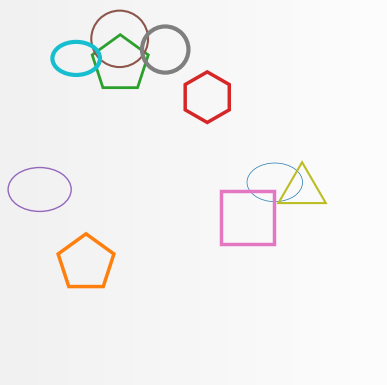[{"shape": "oval", "thickness": 0.5, "radius": 0.36, "center": [0.709, 0.526]}, {"shape": "pentagon", "thickness": 2.5, "radius": 0.38, "center": [0.222, 0.317]}, {"shape": "pentagon", "thickness": 2, "radius": 0.38, "center": [0.31, 0.834]}, {"shape": "hexagon", "thickness": 2.5, "radius": 0.33, "center": [0.535, 0.748]}, {"shape": "oval", "thickness": 1, "radius": 0.41, "center": [0.102, 0.508]}, {"shape": "circle", "thickness": 1.5, "radius": 0.37, "center": [0.309, 0.899]}, {"shape": "square", "thickness": 2.5, "radius": 0.34, "center": [0.639, 0.434]}, {"shape": "circle", "thickness": 3, "radius": 0.3, "center": [0.426, 0.871]}, {"shape": "triangle", "thickness": 1.5, "radius": 0.35, "center": [0.78, 0.508]}, {"shape": "oval", "thickness": 3, "radius": 0.31, "center": [0.197, 0.848]}]